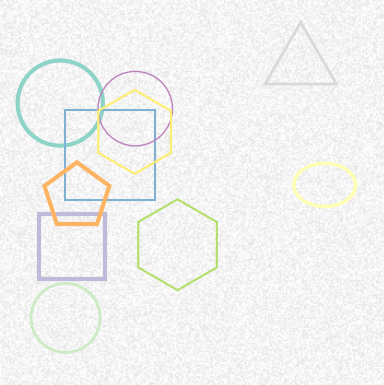[{"shape": "circle", "thickness": 3, "radius": 0.55, "center": [0.156, 0.732]}, {"shape": "oval", "thickness": 2.5, "radius": 0.4, "center": [0.843, 0.52]}, {"shape": "square", "thickness": 3, "radius": 0.42, "center": [0.187, 0.36]}, {"shape": "square", "thickness": 1.5, "radius": 0.58, "center": [0.286, 0.597]}, {"shape": "pentagon", "thickness": 3, "radius": 0.44, "center": [0.2, 0.49]}, {"shape": "hexagon", "thickness": 1.5, "radius": 0.59, "center": [0.461, 0.364]}, {"shape": "triangle", "thickness": 2, "radius": 0.54, "center": [0.781, 0.835]}, {"shape": "circle", "thickness": 1, "radius": 0.48, "center": [0.351, 0.718]}, {"shape": "circle", "thickness": 2, "radius": 0.45, "center": [0.17, 0.174]}, {"shape": "hexagon", "thickness": 1.5, "radius": 0.55, "center": [0.35, 0.658]}]